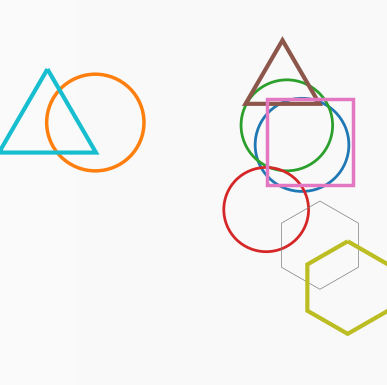[{"shape": "circle", "thickness": 2, "radius": 0.6, "center": [0.779, 0.624]}, {"shape": "circle", "thickness": 2.5, "radius": 0.63, "center": [0.246, 0.682]}, {"shape": "circle", "thickness": 2, "radius": 0.59, "center": [0.74, 0.674]}, {"shape": "circle", "thickness": 2, "radius": 0.55, "center": [0.687, 0.456]}, {"shape": "triangle", "thickness": 3, "radius": 0.55, "center": [0.729, 0.785]}, {"shape": "square", "thickness": 2.5, "radius": 0.56, "center": [0.8, 0.632]}, {"shape": "hexagon", "thickness": 0.5, "radius": 0.57, "center": [0.826, 0.363]}, {"shape": "hexagon", "thickness": 3, "radius": 0.6, "center": [0.897, 0.253]}, {"shape": "triangle", "thickness": 3, "radius": 0.72, "center": [0.122, 0.676]}]